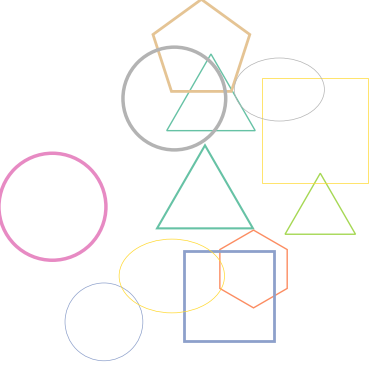[{"shape": "triangle", "thickness": 1, "radius": 0.66, "center": [0.548, 0.727]}, {"shape": "triangle", "thickness": 1.5, "radius": 0.72, "center": [0.532, 0.479]}, {"shape": "hexagon", "thickness": 1, "radius": 0.5, "center": [0.659, 0.301]}, {"shape": "square", "thickness": 2, "radius": 0.59, "center": [0.595, 0.23]}, {"shape": "circle", "thickness": 0.5, "radius": 0.51, "center": [0.27, 0.164]}, {"shape": "circle", "thickness": 2.5, "radius": 0.69, "center": [0.136, 0.463]}, {"shape": "triangle", "thickness": 1, "radius": 0.53, "center": [0.832, 0.444]}, {"shape": "square", "thickness": 0.5, "radius": 0.69, "center": [0.818, 0.662]}, {"shape": "oval", "thickness": 0.5, "radius": 0.68, "center": [0.446, 0.283]}, {"shape": "pentagon", "thickness": 2, "radius": 0.66, "center": [0.523, 0.87]}, {"shape": "oval", "thickness": 0.5, "radius": 0.58, "center": [0.726, 0.767]}, {"shape": "circle", "thickness": 2.5, "radius": 0.67, "center": [0.453, 0.744]}]